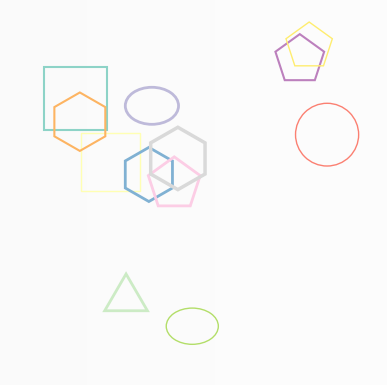[{"shape": "square", "thickness": 1.5, "radius": 0.4, "center": [0.195, 0.744]}, {"shape": "square", "thickness": 1, "radius": 0.38, "center": [0.286, 0.58]}, {"shape": "oval", "thickness": 2, "radius": 0.34, "center": [0.392, 0.725]}, {"shape": "circle", "thickness": 1, "radius": 0.41, "center": [0.844, 0.65]}, {"shape": "hexagon", "thickness": 2, "radius": 0.35, "center": [0.384, 0.547]}, {"shape": "hexagon", "thickness": 1.5, "radius": 0.38, "center": [0.206, 0.684]}, {"shape": "oval", "thickness": 1, "radius": 0.34, "center": [0.496, 0.153]}, {"shape": "pentagon", "thickness": 2, "radius": 0.35, "center": [0.45, 0.522]}, {"shape": "hexagon", "thickness": 2.5, "radius": 0.4, "center": [0.459, 0.588]}, {"shape": "pentagon", "thickness": 1.5, "radius": 0.33, "center": [0.774, 0.845]}, {"shape": "triangle", "thickness": 2, "radius": 0.32, "center": [0.325, 0.225]}, {"shape": "pentagon", "thickness": 1, "radius": 0.31, "center": [0.798, 0.88]}]